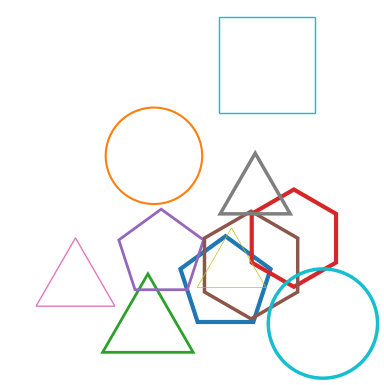[{"shape": "pentagon", "thickness": 3, "radius": 0.62, "center": [0.586, 0.263]}, {"shape": "circle", "thickness": 1.5, "radius": 0.63, "center": [0.4, 0.595]}, {"shape": "triangle", "thickness": 2, "radius": 0.68, "center": [0.384, 0.153]}, {"shape": "hexagon", "thickness": 3, "radius": 0.63, "center": [0.763, 0.381]}, {"shape": "pentagon", "thickness": 2, "radius": 0.58, "center": [0.419, 0.341]}, {"shape": "hexagon", "thickness": 2.5, "radius": 0.7, "center": [0.652, 0.312]}, {"shape": "triangle", "thickness": 1, "radius": 0.59, "center": [0.196, 0.264]}, {"shape": "triangle", "thickness": 2.5, "radius": 0.52, "center": [0.663, 0.497]}, {"shape": "triangle", "thickness": 0.5, "radius": 0.52, "center": [0.601, 0.305]}, {"shape": "circle", "thickness": 2.5, "radius": 0.71, "center": [0.839, 0.16]}, {"shape": "square", "thickness": 1, "radius": 0.62, "center": [0.693, 0.831]}]